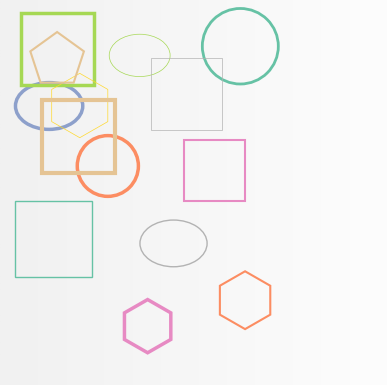[{"shape": "circle", "thickness": 2, "radius": 0.49, "center": [0.62, 0.88]}, {"shape": "square", "thickness": 1, "radius": 0.5, "center": [0.138, 0.38]}, {"shape": "circle", "thickness": 2.5, "radius": 0.39, "center": [0.278, 0.569]}, {"shape": "hexagon", "thickness": 1.5, "radius": 0.38, "center": [0.632, 0.22]}, {"shape": "oval", "thickness": 2.5, "radius": 0.43, "center": [0.127, 0.725]}, {"shape": "square", "thickness": 1.5, "radius": 0.4, "center": [0.553, 0.556]}, {"shape": "hexagon", "thickness": 2.5, "radius": 0.35, "center": [0.381, 0.153]}, {"shape": "oval", "thickness": 0.5, "radius": 0.39, "center": [0.36, 0.856]}, {"shape": "square", "thickness": 2.5, "radius": 0.47, "center": [0.148, 0.872]}, {"shape": "hexagon", "thickness": 0.5, "radius": 0.42, "center": [0.206, 0.726]}, {"shape": "square", "thickness": 3, "radius": 0.48, "center": [0.203, 0.646]}, {"shape": "pentagon", "thickness": 1.5, "radius": 0.36, "center": [0.147, 0.844]}, {"shape": "oval", "thickness": 1, "radius": 0.43, "center": [0.448, 0.368]}, {"shape": "square", "thickness": 0.5, "radius": 0.46, "center": [0.481, 0.756]}]